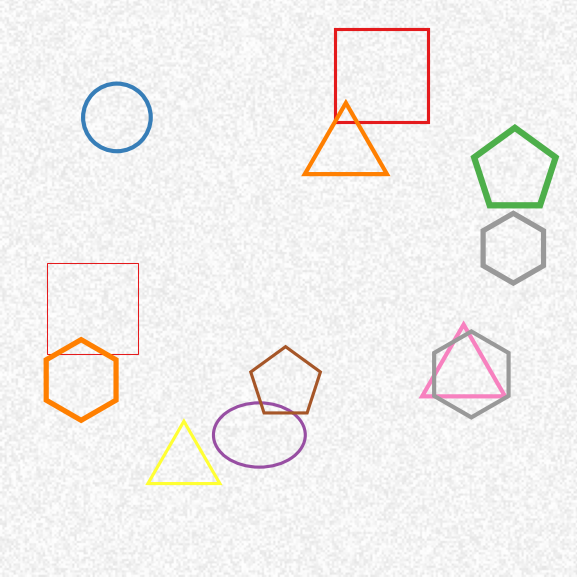[{"shape": "square", "thickness": 1.5, "radius": 0.4, "center": [0.66, 0.868]}, {"shape": "square", "thickness": 0.5, "radius": 0.39, "center": [0.16, 0.465]}, {"shape": "circle", "thickness": 2, "radius": 0.29, "center": [0.202, 0.796]}, {"shape": "pentagon", "thickness": 3, "radius": 0.37, "center": [0.892, 0.704]}, {"shape": "oval", "thickness": 1.5, "radius": 0.4, "center": [0.449, 0.246]}, {"shape": "triangle", "thickness": 2, "radius": 0.41, "center": [0.599, 0.739]}, {"shape": "hexagon", "thickness": 2.5, "radius": 0.35, "center": [0.14, 0.341]}, {"shape": "triangle", "thickness": 1.5, "radius": 0.36, "center": [0.318, 0.198]}, {"shape": "pentagon", "thickness": 1.5, "radius": 0.32, "center": [0.495, 0.335]}, {"shape": "triangle", "thickness": 2, "radius": 0.41, "center": [0.803, 0.354]}, {"shape": "hexagon", "thickness": 2.5, "radius": 0.3, "center": [0.889, 0.569]}, {"shape": "hexagon", "thickness": 2, "radius": 0.37, "center": [0.816, 0.351]}]